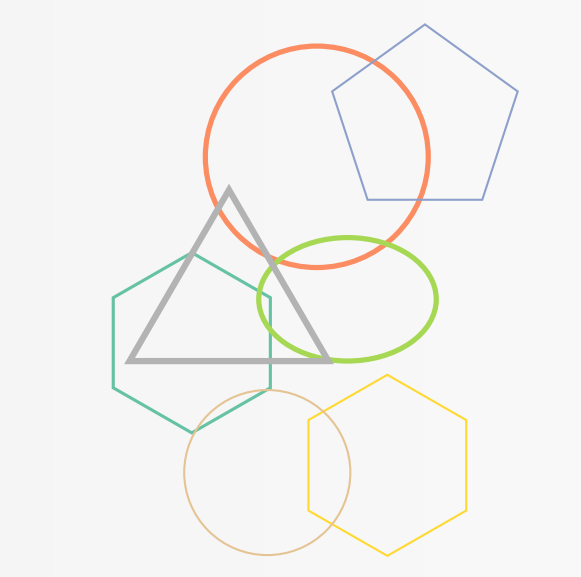[{"shape": "hexagon", "thickness": 1.5, "radius": 0.78, "center": [0.33, 0.406]}, {"shape": "circle", "thickness": 2.5, "radius": 0.96, "center": [0.545, 0.728]}, {"shape": "pentagon", "thickness": 1, "radius": 0.84, "center": [0.731, 0.789]}, {"shape": "oval", "thickness": 2.5, "radius": 0.76, "center": [0.598, 0.481]}, {"shape": "hexagon", "thickness": 1, "radius": 0.78, "center": [0.666, 0.193]}, {"shape": "circle", "thickness": 1, "radius": 0.71, "center": [0.46, 0.181]}, {"shape": "triangle", "thickness": 3, "radius": 0.99, "center": [0.394, 0.473]}]